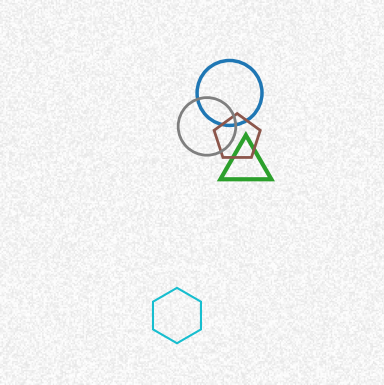[{"shape": "circle", "thickness": 2.5, "radius": 0.42, "center": [0.596, 0.759]}, {"shape": "triangle", "thickness": 3, "radius": 0.38, "center": [0.639, 0.573]}, {"shape": "pentagon", "thickness": 2, "radius": 0.32, "center": [0.616, 0.642]}, {"shape": "circle", "thickness": 2, "radius": 0.37, "center": [0.538, 0.672]}, {"shape": "hexagon", "thickness": 1.5, "radius": 0.36, "center": [0.46, 0.18]}]